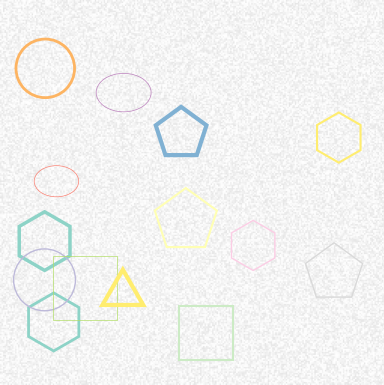[{"shape": "hexagon", "thickness": 2, "radius": 0.38, "center": [0.139, 0.164]}, {"shape": "hexagon", "thickness": 2.5, "radius": 0.38, "center": [0.116, 0.374]}, {"shape": "pentagon", "thickness": 1.5, "radius": 0.42, "center": [0.483, 0.427]}, {"shape": "circle", "thickness": 1, "radius": 0.4, "center": [0.116, 0.273]}, {"shape": "oval", "thickness": 0.5, "radius": 0.29, "center": [0.147, 0.529]}, {"shape": "pentagon", "thickness": 3, "radius": 0.35, "center": [0.47, 0.653]}, {"shape": "circle", "thickness": 2, "radius": 0.38, "center": [0.118, 0.822]}, {"shape": "square", "thickness": 0.5, "radius": 0.41, "center": [0.221, 0.252]}, {"shape": "hexagon", "thickness": 1, "radius": 0.33, "center": [0.658, 0.362]}, {"shape": "pentagon", "thickness": 1, "radius": 0.39, "center": [0.868, 0.291]}, {"shape": "oval", "thickness": 0.5, "radius": 0.36, "center": [0.321, 0.759]}, {"shape": "square", "thickness": 1.5, "radius": 0.35, "center": [0.534, 0.134]}, {"shape": "hexagon", "thickness": 1.5, "radius": 0.33, "center": [0.88, 0.643]}, {"shape": "triangle", "thickness": 3, "radius": 0.31, "center": [0.319, 0.238]}]